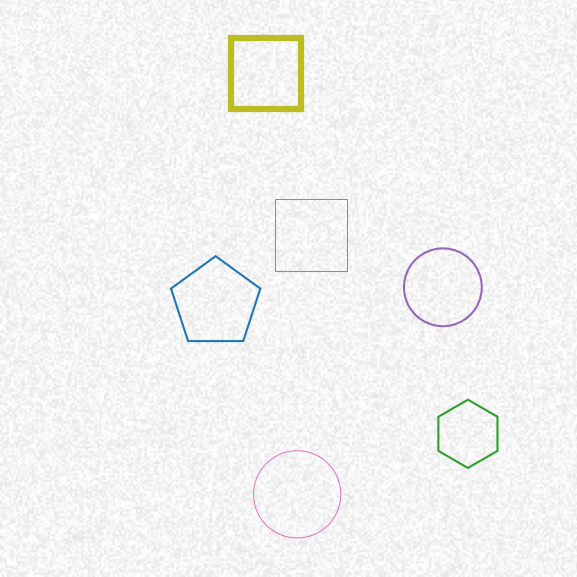[{"shape": "pentagon", "thickness": 1, "radius": 0.41, "center": [0.373, 0.474]}, {"shape": "hexagon", "thickness": 1, "radius": 0.3, "center": [0.81, 0.248]}, {"shape": "circle", "thickness": 1, "radius": 0.34, "center": [0.767, 0.502]}, {"shape": "circle", "thickness": 0.5, "radius": 0.38, "center": [0.515, 0.143]}, {"shape": "square", "thickness": 3, "radius": 0.31, "center": [0.461, 0.872]}, {"shape": "square", "thickness": 0.5, "radius": 0.31, "center": [0.539, 0.592]}]